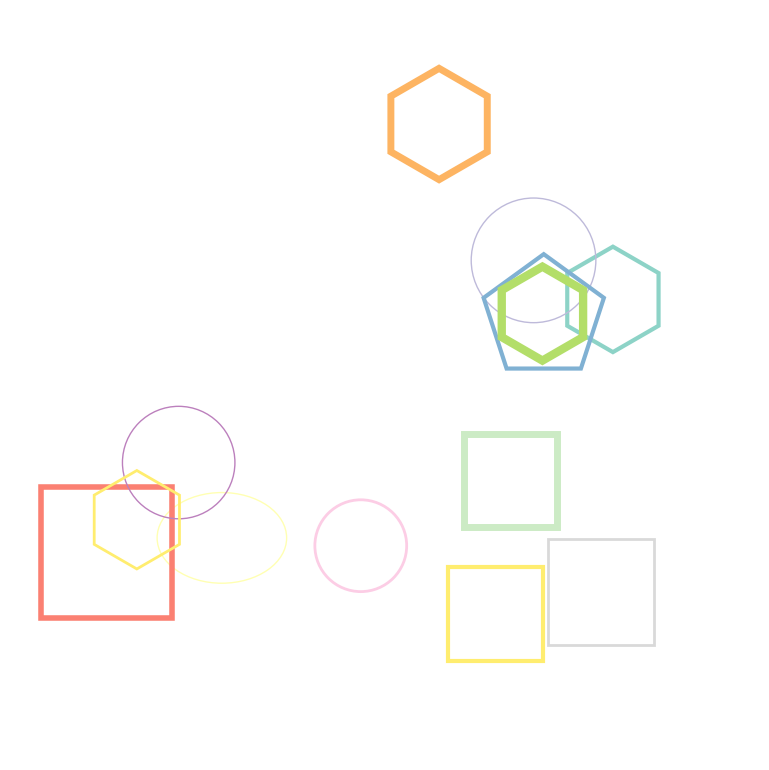[{"shape": "hexagon", "thickness": 1.5, "radius": 0.34, "center": [0.796, 0.611]}, {"shape": "oval", "thickness": 0.5, "radius": 0.42, "center": [0.288, 0.301]}, {"shape": "circle", "thickness": 0.5, "radius": 0.4, "center": [0.693, 0.662]}, {"shape": "square", "thickness": 2, "radius": 0.43, "center": [0.139, 0.282]}, {"shape": "pentagon", "thickness": 1.5, "radius": 0.41, "center": [0.706, 0.588]}, {"shape": "hexagon", "thickness": 2.5, "radius": 0.36, "center": [0.57, 0.839]}, {"shape": "hexagon", "thickness": 3, "radius": 0.31, "center": [0.704, 0.593]}, {"shape": "circle", "thickness": 1, "radius": 0.3, "center": [0.469, 0.291]}, {"shape": "square", "thickness": 1, "radius": 0.34, "center": [0.78, 0.231]}, {"shape": "circle", "thickness": 0.5, "radius": 0.37, "center": [0.232, 0.399]}, {"shape": "square", "thickness": 2.5, "radius": 0.3, "center": [0.663, 0.376]}, {"shape": "hexagon", "thickness": 1, "radius": 0.32, "center": [0.178, 0.325]}, {"shape": "square", "thickness": 1.5, "radius": 0.31, "center": [0.643, 0.203]}]